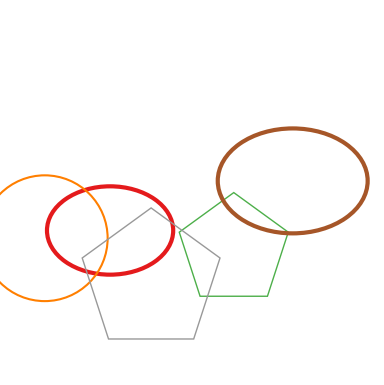[{"shape": "oval", "thickness": 3, "radius": 0.82, "center": [0.286, 0.401]}, {"shape": "pentagon", "thickness": 1, "radius": 0.74, "center": [0.607, 0.351]}, {"shape": "circle", "thickness": 1.5, "radius": 0.82, "center": [0.116, 0.381]}, {"shape": "oval", "thickness": 3, "radius": 0.97, "center": [0.76, 0.53]}, {"shape": "pentagon", "thickness": 1, "radius": 0.94, "center": [0.392, 0.272]}]